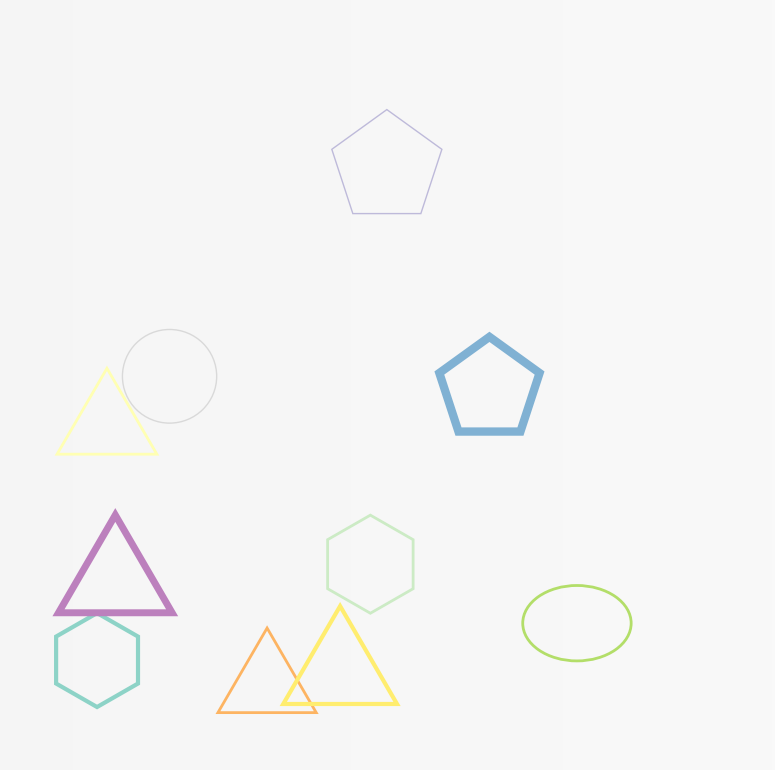[{"shape": "hexagon", "thickness": 1.5, "radius": 0.31, "center": [0.125, 0.143]}, {"shape": "triangle", "thickness": 1, "radius": 0.37, "center": [0.138, 0.447]}, {"shape": "pentagon", "thickness": 0.5, "radius": 0.37, "center": [0.499, 0.783]}, {"shape": "pentagon", "thickness": 3, "radius": 0.34, "center": [0.632, 0.495]}, {"shape": "triangle", "thickness": 1, "radius": 0.37, "center": [0.345, 0.111]}, {"shape": "oval", "thickness": 1, "radius": 0.35, "center": [0.744, 0.191]}, {"shape": "circle", "thickness": 0.5, "radius": 0.3, "center": [0.219, 0.511]}, {"shape": "triangle", "thickness": 2.5, "radius": 0.42, "center": [0.149, 0.247]}, {"shape": "hexagon", "thickness": 1, "radius": 0.32, "center": [0.478, 0.267]}, {"shape": "triangle", "thickness": 1.5, "radius": 0.42, "center": [0.439, 0.128]}]